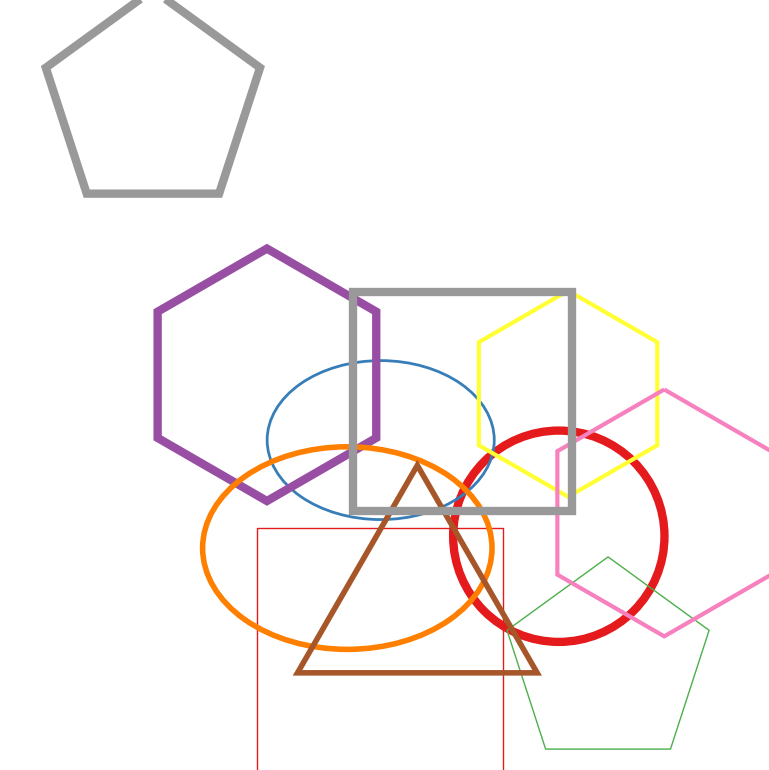[{"shape": "circle", "thickness": 3, "radius": 0.69, "center": [0.726, 0.304]}, {"shape": "square", "thickness": 0.5, "radius": 0.8, "center": [0.494, 0.155]}, {"shape": "oval", "thickness": 1, "radius": 0.74, "center": [0.494, 0.428]}, {"shape": "pentagon", "thickness": 0.5, "radius": 0.69, "center": [0.79, 0.139]}, {"shape": "hexagon", "thickness": 3, "radius": 0.82, "center": [0.347, 0.513]}, {"shape": "oval", "thickness": 2, "radius": 0.94, "center": [0.451, 0.288]}, {"shape": "hexagon", "thickness": 1.5, "radius": 0.67, "center": [0.738, 0.489]}, {"shape": "triangle", "thickness": 2, "radius": 0.9, "center": [0.542, 0.216]}, {"shape": "hexagon", "thickness": 1.5, "radius": 0.8, "center": [0.863, 0.334]}, {"shape": "pentagon", "thickness": 3, "radius": 0.73, "center": [0.199, 0.867]}, {"shape": "square", "thickness": 3, "radius": 0.71, "center": [0.601, 0.478]}]